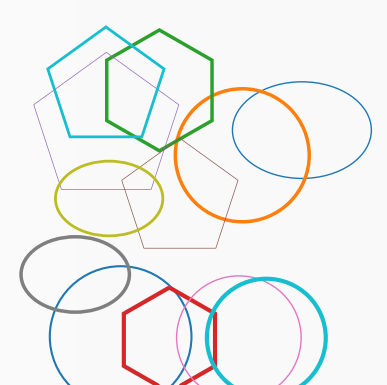[{"shape": "oval", "thickness": 1, "radius": 0.9, "center": [0.779, 0.662]}, {"shape": "circle", "thickness": 1.5, "radius": 0.91, "center": [0.311, 0.126]}, {"shape": "circle", "thickness": 2.5, "radius": 0.86, "center": [0.625, 0.597]}, {"shape": "hexagon", "thickness": 2.5, "radius": 0.78, "center": [0.411, 0.765]}, {"shape": "hexagon", "thickness": 3, "radius": 0.68, "center": [0.437, 0.117]}, {"shape": "pentagon", "thickness": 0.5, "radius": 0.98, "center": [0.274, 0.667]}, {"shape": "pentagon", "thickness": 0.5, "radius": 0.79, "center": [0.464, 0.483]}, {"shape": "circle", "thickness": 1, "radius": 0.8, "center": [0.616, 0.123]}, {"shape": "oval", "thickness": 2.5, "radius": 0.7, "center": [0.194, 0.287]}, {"shape": "oval", "thickness": 2, "radius": 0.69, "center": [0.282, 0.484]}, {"shape": "pentagon", "thickness": 2, "radius": 0.79, "center": [0.273, 0.772]}, {"shape": "circle", "thickness": 3, "radius": 0.77, "center": [0.687, 0.123]}]